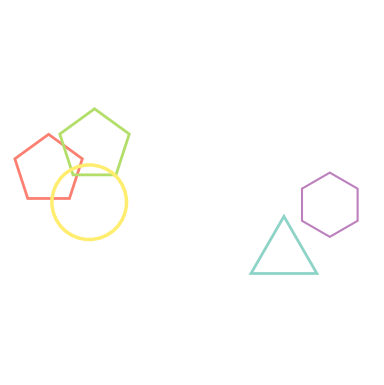[{"shape": "triangle", "thickness": 2, "radius": 0.49, "center": [0.738, 0.339]}, {"shape": "pentagon", "thickness": 2, "radius": 0.46, "center": [0.126, 0.559]}, {"shape": "pentagon", "thickness": 2, "radius": 0.47, "center": [0.246, 0.623]}, {"shape": "hexagon", "thickness": 1.5, "radius": 0.42, "center": [0.857, 0.468]}, {"shape": "circle", "thickness": 2.5, "radius": 0.48, "center": [0.232, 0.475]}]